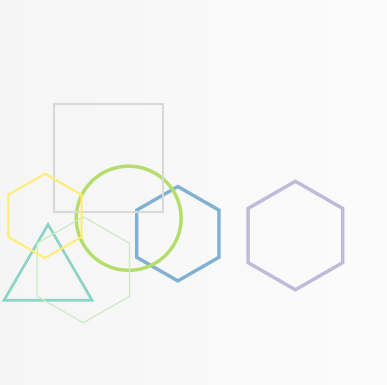[{"shape": "triangle", "thickness": 2, "radius": 0.66, "center": [0.124, 0.286]}, {"shape": "hexagon", "thickness": 2.5, "radius": 0.7, "center": [0.762, 0.388]}, {"shape": "hexagon", "thickness": 2.5, "radius": 0.61, "center": [0.459, 0.393]}, {"shape": "circle", "thickness": 2.5, "radius": 0.68, "center": [0.332, 0.433]}, {"shape": "square", "thickness": 1.5, "radius": 0.7, "center": [0.281, 0.59]}, {"shape": "hexagon", "thickness": 1, "radius": 0.69, "center": [0.215, 0.299]}, {"shape": "hexagon", "thickness": 1.5, "radius": 0.55, "center": [0.116, 0.439]}]